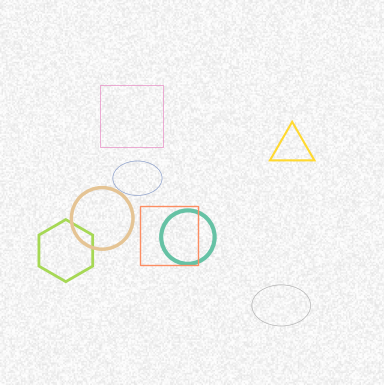[{"shape": "circle", "thickness": 3, "radius": 0.35, "center": [0.488, 0.384]}, {"shape": "square", "thickness": 1, "radius": 0.38, "center": [0.439, 0.388]}, {"shape": "oval", "thickness": 0.5, "radius": 0.32, "center": [0.357, 0.537]}, {"shape": "square", "thickness": 0.5, "radius": 0.41, "center": [0.341, 0.698]}, {"shape": "hexagon", "thickness": 2, "radius": 0.4, "center": [0.171, 0.349]}, {"shape": "triangle", "thickness": 1.5, "radius": 0.33, "center": [0.759, 0.617]}, {"shape": "circle", "thickness": 2.5, "radius": 0.4, "center": [0.265, 0.433]}, {"shape": "oval", "thickness": 0.5, "radius": 0.38, "center": [0.731, 0.207]}]